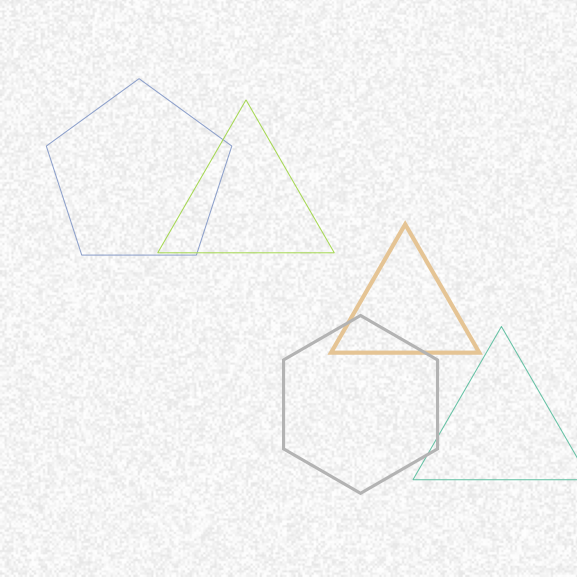[{"shape": "triangle", "thickness": 0.5, "radius": 0.88, "center": [0.868, 0.257]}, {"shape": "pentagon", "thickness": 0.5, "radius": 0.84, "center": [0.241, 0.694]}, {"shape": "triangle", "thickness": 0.5, "radius": 0.88, "center": [0.426, 0.65]}, {"shape": "triangle", "thickness": 2, "radius": 0.74, "center": [0.702, 0.463]}, {"shape": "hexagon", "thickness": 1.5, "radius": 0.77, "center": [0.624, 0.299]}]